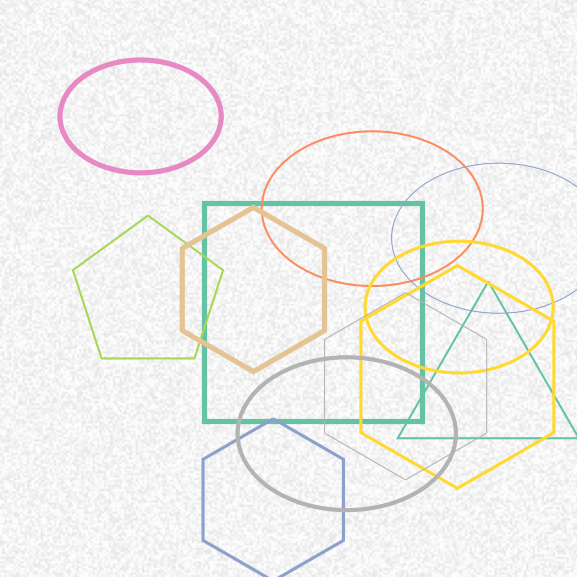[{"shape": "triangle", "thickness": 1, "radius": 0.91, "center": [0.846, 0.331]}, {"shape": "square", "thickness": 2.5, "radius": 0.94, "center": [0.542, 0.459]}, {"shape": "oval", "thickness": 1, "radius": 0.96, "center": [0.645, 0.638]}, {"shape": "hexagon", "thickness": 1.5, "radius": 0.7, "center": [0.473, 0.134]}, {"shape": "oval", "thickness": 0.5, "radius": 0.93, "center": [0.864, 0.587]}, {"shape": "oval", "thickness": 2.5, "radius": 0.7, "center": [0.243, 0.798]}, {"shape": "pentagon", "thickness": 1, "radius": 0.68, "center": [0.256, 0.489]}, {"shape": "hexagon", "thickness": 1.5, "radius": 0.96, "center": [0.792, 0.346]}, {"shape": "oval", "thickness": 1.5, "radius": 0.81, "center": [0.795, 0.467]}, {"shape": "hexagon", "thickness": 2.5, "radius": 0.71, "center": [0.439, 0.498]}, {"shape": "hexagon", "thickness": 0.5, "radius": 0.81, "center": [0.702, 0.33]}, {"shape": "oval", "thickness": 2, "radius": 0.95, "center": [0.6, 0.248]}]